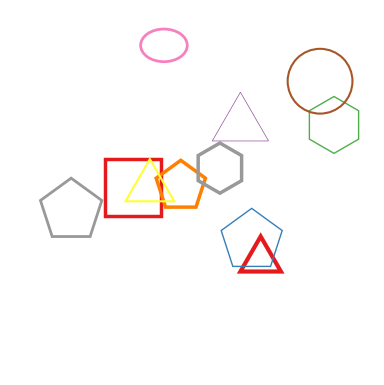[{"shape": "square", "thickness": 2.5, "radius": 0.37, "center": [0.345, 0.513]}, {"shape": "triangle", "thickness": 3, "radius": 0.3, "center": [0.677, 0.325]}, {"shape": "pentagon", "thickness": 1, "radius": 0.42, "center": [0.654, 0.375]}, {"shape": "hexagon", "thickness": 1, "radius": 0.37, "center": [0.868, 0.675]}, {"shape": "triangle", "thickness": 0.5, "radius": 0.42, "center": [0.624, 0.676]}, {"shape": "pentagon", "thickness": 2.5, "radius": 0.34, "center": [0.47, 0.516]}, {"shape": "triangle", "thickness": 1.5, "radius": 0.37, "center": [0.389, 0.514]}, {"shape": "circle", "thickness": 1.5, "radius": 0.42, "center": [0.831, 0.789]}, {"shape": "oval", "thickness": 2, "radius": 0.3, "center": [0.426, 0.882]}, {"shape": "pentagon", "thickness": 2, "radius": 0.42, "center": [0.185, 0.453]}, {"shape": "hexagon", "thickness": 2.5, "radius": 0.33, "center": [0.571, 0.563]}]